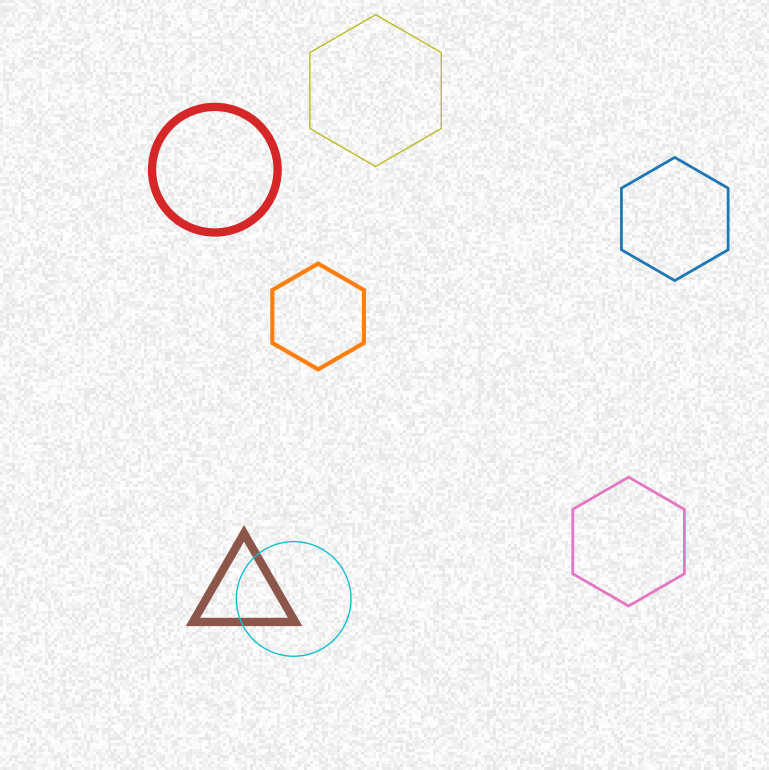[{"shape": "hexagon", "thickness": 1, "radius": 0.4, "center": [0.876, 0.716]}, {"shape": "hexagon", "thickness": 1.5, "radius": 0.34, "center": [0.413, 0.589]}, {"shape": "circle", "thickness": 3, "radius": 0.41, "center": [0.279, 0.78]}, {"shape": "triangle", "thickness": 3, "radius": 0.38, "center": [0.317, 0.231]}, {"shape": "hexagon", "thickness": 1, "radius": 0.42, "center": [0.816, 0.297]}, {"shape": "hexagon", "thickness": 0.5, "radius": 0.49, "center": [0.488, 0.882]}, {"shape": "circle", "thickness": 0.5, "radius": 0.37, "center": [0.381, 0.222]}]